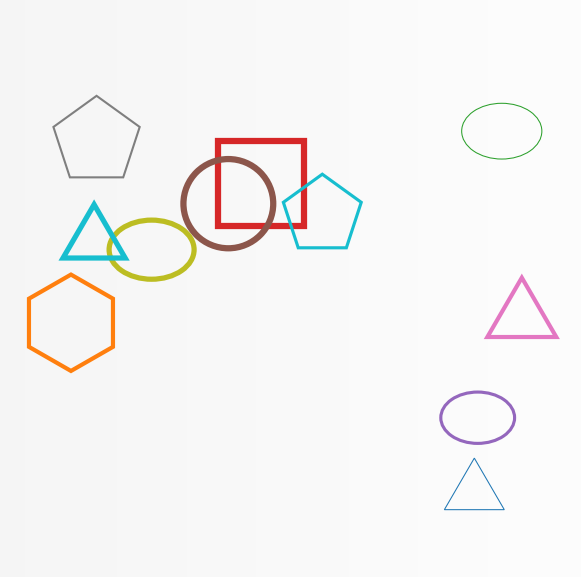[{"shape": "triangle", "thickness": 0.5, "radius": 0.3, "center": [0.816, 0.146]}, {"shape": "hexagon", "thickness": 2, "radius": 0.42, "center": [0.122, 0.44]}, {"shape": "oval", "thickness": 0.5, "radius": 0.34, "center": [0.863, 0.772]}, {"shape": "square", "thickness": 3, "radius": 0.37, "center": [0.449, 0.681]}, {"shape": "oval", "thickness": 1.5, "radius": 0.32, "center": [0.822, 0.276]}, {"shape": "circle", "thickness": 3, "radius": 0.39, "center": [0.393, 0.646]}, {"shape": "triangle", "thickness": 2, "radius": 0.34, "center": [0.898, 0.45]}, {"shape": "pentagon", "thickness": 1, "radius": 0.39, "center": [0.166, 0.755]}, {"shape": "oval", "thickness": 2.5, "radius": 0.37, "center": [0.261, 0.567]}, {"shape": "triangle", "thickness": 2.5, "radius": 0.31, "center": [0.162, 0.583]}, {"shape": "pentagon", "thickness": 1.5, "radius": 0.35, "center": [0.554, 0.627]}]